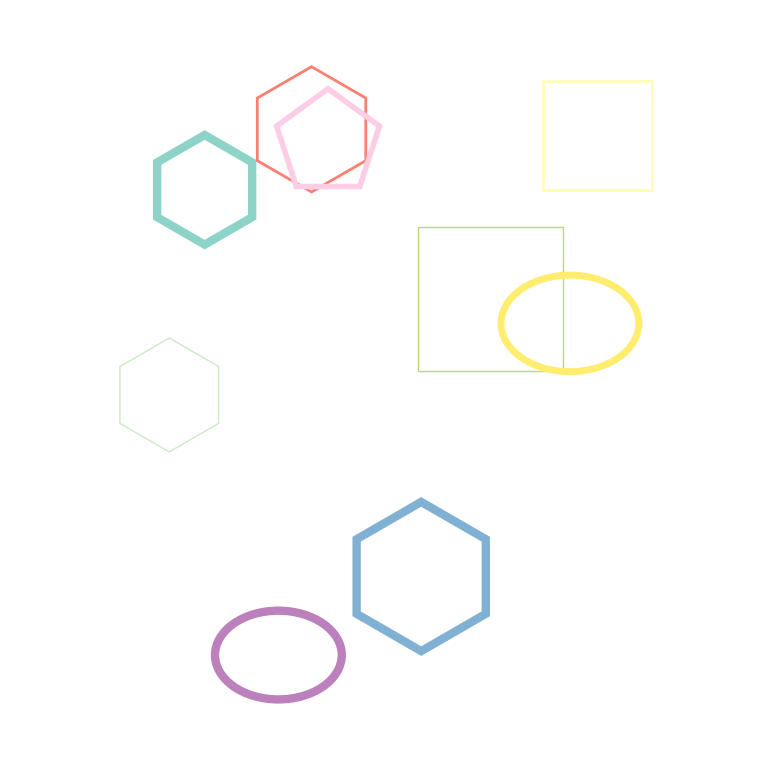[{"shape": "hexagon", "thickness": 3, "radius": 0.36, "center": [0.266, 0.754]}, {"shape": "square", "thickness": 1, "radius": 0.35, "center": [0.776, 0.824]}, {"shape": "hexagon", "thickness": 1, "radius": 0.41, "center": [0.405, 0.832]}, {"shape": "hexagon", "thickness": 3, "radius": 0.48, "center": [0.547, 0.251]}, {"shape": "square", "thickness": 0.5, "radius": 0.47, "center": [0.637, 0.612]}, {"shape": "pentagon", "thickness": 2, "radius": 0.35, "center": [0.426, 0.815]}, {"shape": "oval", "thickness": 3, "radius": 0.41, "center": [0.362, 0.149]}, {"shape": "hexagon", "thickness": 0.5, "radius": 0.37, "center": [0.22, 0.487]}, {"shape": "oval", "thickness": 2.5, "radius": 0.45, "center": [0.74, 0.58]}]